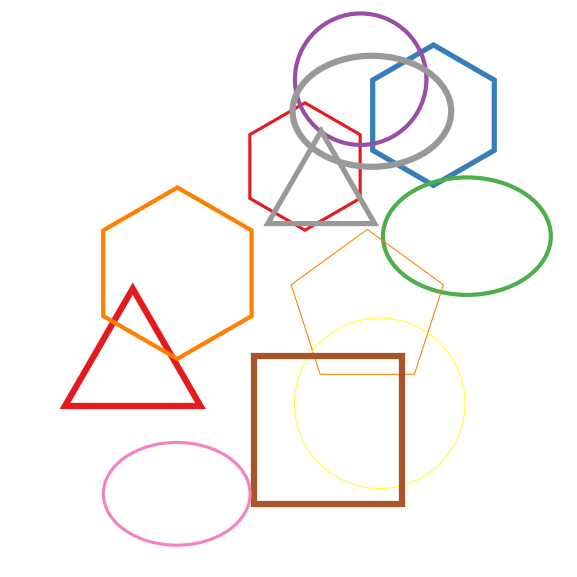[{"shape": "hexagon", "thickness": 1.5, "radius": 0.55, "center": [0.528, 0.711]}, {"shape": "triangle", "thickness": 3, "radius": 0.68, "center": [0.23, 0.364]}, {"shape": "hexagon", "thickness": 2.5, "radius": 0.61, "center": [0.751, 0.8]}, {"shape": "oval", "thickness": 2, "radius": 0.73, "center": [0.809, 0.59]}, {"shape": "circle", "thickness": 2, "radius": 0.57, "center": [0.625, 0.862]}, {"shape": "hexagon", "thickness": 2, "radius": 0.74, "center": [0.307, 0.526]}, {"shape": "pentagon", "thickness": 0.5, "radius": 0.69, "center": [0.636, 0.463]}, {"shape": "circle", "thickness": 0.5, "radius": 0.74, "center": [0.658, 0.301]}, {"shape": "square", "thickness": 3, "radius": 0.64, "center": [0.568, 0.254]}, {"shape": "oval", "thickness": 1.5, "radius": 0.64, "center": [0.306, 0.144]}, {"shape": "triangle", "thickness": 2.5, "radius": 0.53, "center": [0.556, 0.665]}, {"shape": "oval", "thickness": 3, "radius": 0.69, "center": [0.644, 0.806]}]